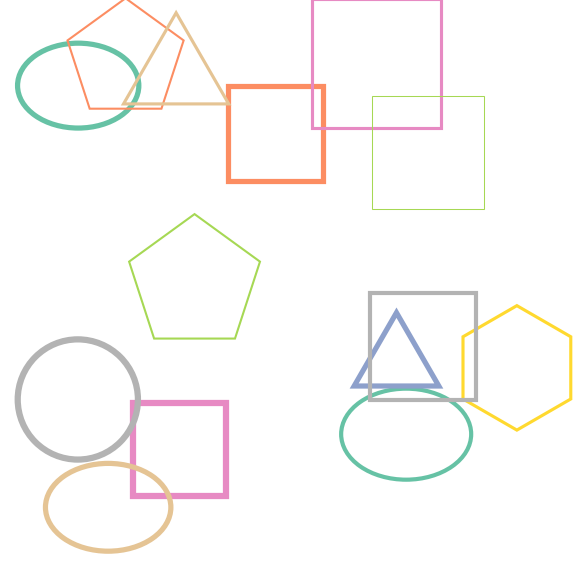[{"shape": "oval", "thickness": 2, "radius": 0.56, "center": [0.703, 0.247]}, {"shape": "oval", "thickness": 2.5, "radius": 0.52, "center": [0.135, 0.851]}, {"shape": "square", "thickness": 2.5, "radius": 0.41, "center": [0.477, 0.768]}, {"shape": "pentagon", "thickness": 1, "radius": 0.53, "center": [0.217, 0.896]}, {"shape": "triangle", "thickness": 2.5, "radius": 0.42, "center": [0.687, 0.373]}, {"shape": "square", "thickness": 1.5, "radius": 0.56, "center": [0.652, 0.889]}, {"shape": "square", "thickness": 3, "radius": 0.4, "center": [0.31, 0.22]}, {"shape": "square", "thickness": 0.5, "radius": 0.49, "center": [0.741, 0.735]}, {"shape": "pentagon", "thickness": 1, "radius": 0.6, "center": [0.337, 0.509]}, {"shape": "hexagon", "thickness": 1.5, "radius": 0.54, "center": [0.895, 0.362]}, {"shape": "triangle", "thickness": 1.5, "radius": 0.53, "center": [0.305, 0.872]}, {"shape": "oval", "thickness": 2.5, "radius": 0.54, "center": [0.187, 0.121]}, {"shape": "circle", "thickness": 3, "radius": 0.52, "center": [0.135, 0.307]}, {"shape": "square", "thickness": 2, "radius": 0.46, "center": [0.733, 0.399]}]